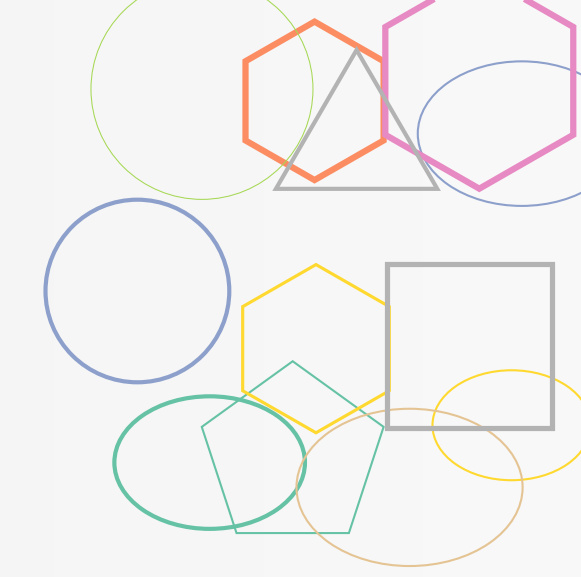[{"shape": "pentagon", "thickness": 1, "radius": 0.82, "center": [0.504, 0.209]}, {"shape": "oval", "thickness": 2, "radius": 0.82, "center": [0.361, 0.198]}, {"shape": "hexagon", "thickness": 3, "radius": 0.69, "center": [0.541, 0.825]}, {"shape": "oval", "thickness": 1, "radius": 0.89, "center": [0.898, 0.768]}, {"shape": "circle", "thickness": 2, "radius": 0.79, "center": [0.236, 0.495]}, {"shape": "hexagon", "thickness": 3, "radius": 0.93, "center": [0.825, 0.859]}, {"shape": "circle", "thickness": 0.5, "radius": 0.95, "center": [0.347, 0.845]}, {"shape": "oval", "thickness": 1, "radius": 0.68, "center": [0.88, 0.263]}, {"shape": "hexagon", "thickness": 1.5, "radius": 0.73, "center": [0.544, 0.395]}, {"shape": "oval", "thickness": 1, "radius": 0.97, "center": [0.705, 0.155]}, {"shape": "square", "thickness": 2.5, "radius": 0.71, "center": [0.808, 0.4]}, {"shape": "triangle", "thickness": 2, "radius": 0.8, "center": [0.613, 0.752]}]